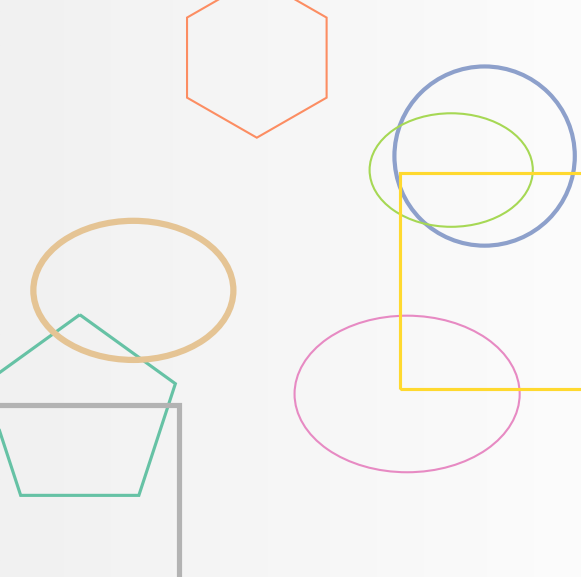[{"shape": "pentagon", "thickness": 1.5, "radius": 0.86, "center": [0.137, 0.281]}, {"shape": "hexagon", "thickness": 1, "radius": 0.69, "center": [0.442, 0.899]}, {"shape": "circle", "thickness": 2, "radius": 0.78, "center": [0.834, 0.729]}, {"shape": "oval", "thickness": 1, "radius": 0.97, "center": [0.7, 0.317]}, {"shape": "oval", "thickness": 1, "radius": 0.7, "center": [0.776, 0.705]}, {"shape": "square", "thickness": 1.5, "radius": 0.94, "center": [0.875, 0.513]}, {"shape": "oval", "thickness": 3, "radius": 0.86, "center": [0.229, 0.496]}, {"shape": "square", "thickness": 2.5, "radius": 0.91, "center": [0.126, 0.116]}]